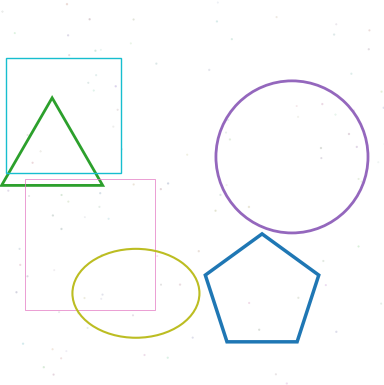[{"shape": "pentagon", "thickness": 2.5, "radius": 0.77, "center": [0.681, 0.238]}, {"shape": "triangle", "thickness": 2, "radius": 0.76, "center": [0.135, 0.594]}, {"shape": "circle", "thickness": 2, "radius": 0.99, "center": [0.758, 0.592]}, {"shape": "square", "thickness": 0.5, "radius": 0.85, "center": [0.234, 0.365]}, {"shape": "oval", "thickness": 1.5, "radius": 0.82, "center": [0.353, 0.238]}, {"shape": "square", "thickness": 1, "radius": 0.75, "center": [0.165, 0.7]}]